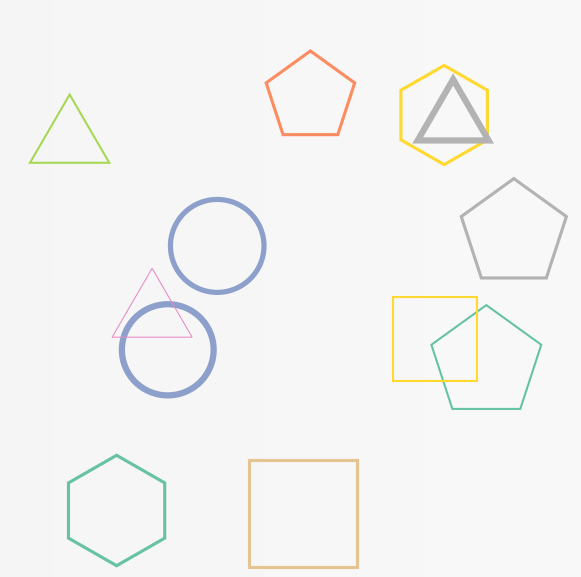[{"shape": "hexagon", "thickness": 1.5, "radius": 0.48, "center": [0.201, 0.115]}, {"shape": "pentagon", "thickness": 1, "radius": 0.5, "center": [0.837, 0.371]}, {"shape": "pentagon", "thickness": 1.5, "radius": 0.4, "center": [0.534, 0.831]}, {"shape": "circle", "thickness": 2.5, "radius": 0.4, "center": [0.374, 0.573]}, {"shape": "circle", "thickness": 3, "radius": 0.39, "center": [0.289, 0.393]}, {"shape": "triangle", "thickness": 0.5, "radius": 0.4, "center": [0.262, 0.455]}, {"shape": "triangle", "thickness": 1, "radius": 0.39, "center": [0.12, 0.757]}, {"shape": "hexagon", "thickness": 1.5, "radius": 0.43, "center": [0.764, 0.8]}, {"shape": "square", "thickness": 1, "radius": 0.36, "center": [0.749, 0.413]}, {"shape": "square", "thickness": 1.5, "radius": 0.46, "center": [0.521, 0.111]}, {"shape": "triangle", "thickness": 3, "radius": 0.35, "center": [0.78, 0.791]}, {"shape": "pentagon", "thickness": 1.5, "radius": 0.48, "center": [0.884, 0.595]}]